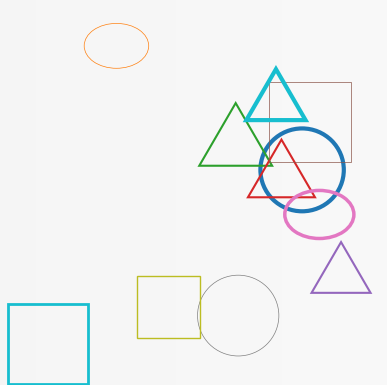[{"shape": "circle", "thickness": 3, "radius": 0.54, "center": [0.78, 0.559]}, {"shape": "oval", "thickness": 0.5, "radius": 0.42, "center": [0.301, 0.881]}, {"shape": "triangle", "thickness": 1.5, "radius": 0.54, "center": [0.608, 0.624]}, {"shape": "triangle", "thickness": 1.5, "radius": 0.5, "center": [0.726, 0.538]}, {"shape": "triangle", "thickness": 1.5, "radius": 0.44, "center": [0.88, 0.283]}, {"shape": "square", "thickness": 0.5, "radius": 0.53, "center": [0.8, 0.683]}, {"shape": "oval", "thickness": 2.5, "radius": 0.45, "center": [0.824, 0.443]}, {"shape": "circle", "thickness": 0.5, "radius": 0.52, "center": [0.615, 0.18]}, {"shape": "square", "thickness": 1, "radius": 0.41, "center": [0.434, 0.203]}, {"shape": "square", "thickness": 2, "radius": 0.52, "center": [0.125, 0.106]}, {"shape": "triangle", "thickness": 3, "radius": 0.44, "center": [0.712, 0.732]}]